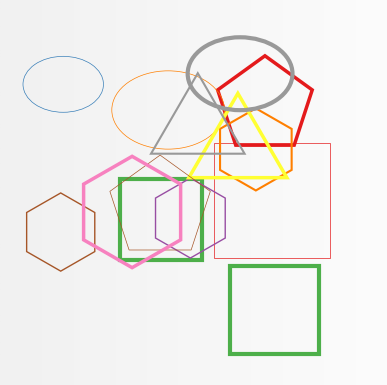[{"shape": "square", "thickness": 0.5, "radius": 0.75, "center": [0.702, 0.479]}, {"shape": "pentagon", "thickness": 2.5, "radius": 0.64, "center": [0.684, 0.727]}, {"shape": "oval", "thickness": 0.5, "radius": 0.52, "center": [0.163, 0.781]}, {"shape": "square", "thickness": 3, "radius": 0.57, "center": [0.709, 0.195]}, {"shape": "square", "thickness": 3, "radius": 0.53, "center": [0.415, 0.43]}, {"shape": "hexagon", "thickness": 1, "radius": 0.52, "center": [0.491, 0.434]}, {"shape": "hexagon", "thickness": 1.5, "radius": 0.53, "center": [0.66, 0.612]}, {"shape": "oval", "thickness": 0.5, "radius": 0.73, "center": [0.434, 0.714]}, {"shape": "triangle", "thickness": 2.5, "radius": 0.73, "center": [0.614, 0.612]}, {"shape": "pentagon", "thickness": 0.5, "radius": 0.68, "center": [0.413, 0.461]}, {"shape": "hexagon", "thickness": 1, "radius": 0.51, "center": [0.157, 0.397]}, {"shape": "hexagon", "thickness": 2.5, "radius": 0.72, "center": [0.341, 0.449]}, {"shape": "oval", "thickness": 3, "radius": 0.68, "center": [0.62, 0.809]}, {"shape": "triangle", "thickness": 1.5, "radius": 0.7, "center": [0.51, 0.67]}]